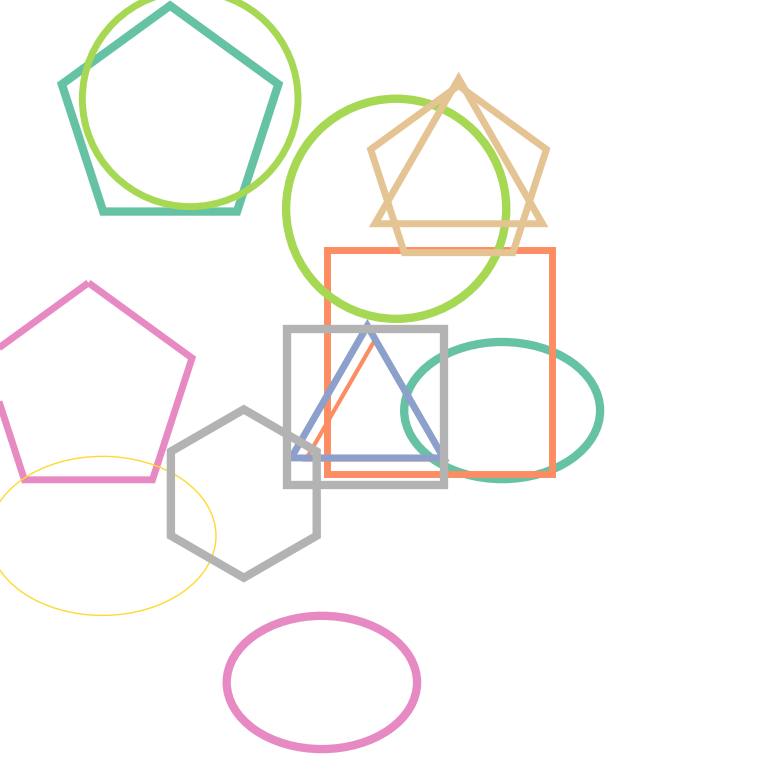[{"shape": "oval", "thickness": 3, "radius": 0.64, "center": [0.652, 0.467]}, {"shape": "pentagon", "thickness": 3, "radius": 0.74, "center": [0.221, 0.845]}, {"shape": "square", "thickness": 2.5, "radius": 0.73, "center": [0.57, 0.53]}, {"shape": "triangle", "thickness": 1.5, "radius": 0.52, "center": [0.487, 0.455]}, {"shape": "triangle", "thickness": 2.5, "radius": 0.57, "center": [0.477, 0.462]}, {"shape": "pentagon", "thickness": 2.5, "radius": 0.71, "center": [0.115, 0.491]}, {"shape": "oval", "thickness": 3, "radius": 0.62, "center": [0.418, 0.114]}, {"shape": "circle", "thickness": 3, "radius": 0.71, "center": [0.515, 0.729]}, {"shape": "circle", "thickness": 2.5, "radius": 0.7, "center": [0.247, 0.872]}, {"shape": "oval", "thickness": 0.5, "radius": 0.74, "center": [0.133, 0.304]}, {"shape": "pentagon", "thickness": 2.5, "radius": 0.6, "center": [0.596, 0.769]}, {"shape": "triangle", "thickness": 2.5, "radius": 0.63, "center": [0.596, 0.772]}, {"shape": "square", "thickness": 3, "radius": 0.51, "center": [0.474, 0.472]}, {"shape": "hexagon", "thickness": 3, "radius": 0.55, "center": [0.317, 0.359]}]